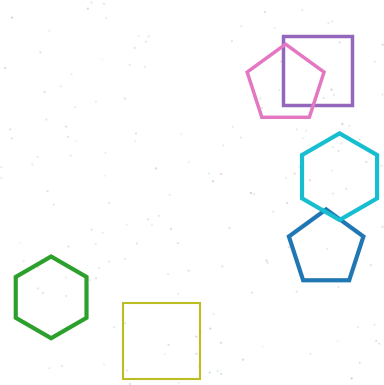[{"shape": "pentagon", "thickness": 3, "radius": 0.51, "center": [0.847, 0.354]}, {"shape": "hexagon", "thickness": 3, "radius": 0.53, "center": [0.133, 0.228]}, {"shape": "square", "thickness": 2.5, "radius": 0.45, "center": [0.825, 0.816]}, {"shape": "pentagon", "thickness": 2.5, "radius": 0.52, "center": [0.742, 0.78]}, {"shape": "square", "thickness": 1.5, "radius": 0.5, "center": [0.42, 0.114]}, {"shape": "hexagon", "thickness": 3, "radius": 0.56, "center": [0.882, 0.541]}]